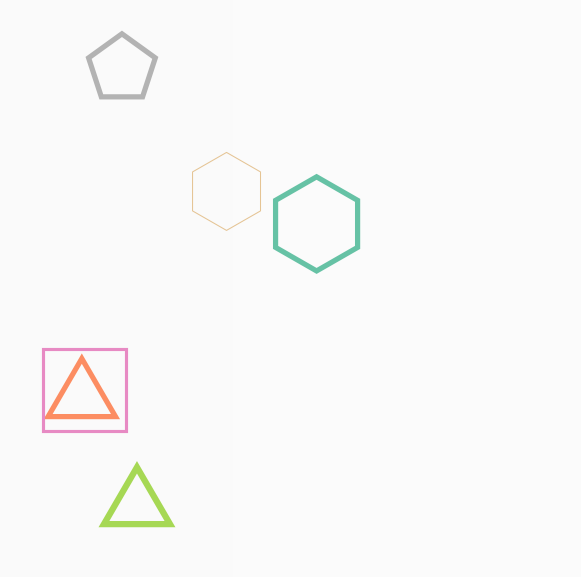[{"shape": "hexagon", "thickness": 2.5, "radius": 0.41, "center": [0.545, 0.611]}, {"shape": "triangle", "thickness": 2.5, "radius": 0.33, "center": [0.141, 0.311]}, {"shape": "square", "thickness": 1.5, "radius": 0.36, "center": [0.146, 0.324]}, {"shape": "triangle", "thickness": 3, "radius": 0.33, "center": [0.236, 0.124]}, {"shape": "hexagon", "thickness": 0.5, "radius": 0.34, "center": [0.39, 0.668]}, {"shape": "pentagon", "thickness": 2.5, "radius": 0.3, "center": [0.21, 0.88]}]